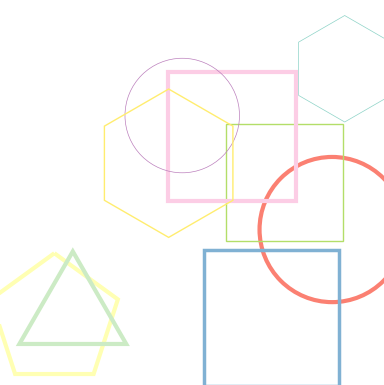[{"shape": "hexagon", "thickness": 0.5, "radius": 0.69, "center": [0.895, 0.821]}, {"shape": "pentagon", "thickness": 3, "radius": 0.87, "center": [0.141, 0.169]}, {"shape": "circle", "thickness": 3, "radius": 0.94, "center": [0.863, 0.404]}, {"shape": "square", "thickness": 2.5, "radius": 0.88, "center": [0.705, 0.174]}, {"shape": "square", "thickness": 1, "radius": 0.76, "center": [0.739, 0.526]}, {"shape": "square", "thickness": 3, "radius": 0.83, "center": [0.602, 0.645]}, {"shape": "circle", "thickness": 0.5, "radius": 0.74, "center": [0.473, 0.7]}, {"shape": "triangle", "thickness": 3, "radius": 0.8, "center": [0.189, 0.187]}, {"shape": "hexagon", "thickness": 1, "radius": 0.96, "center": [0.438, 0.576]}]